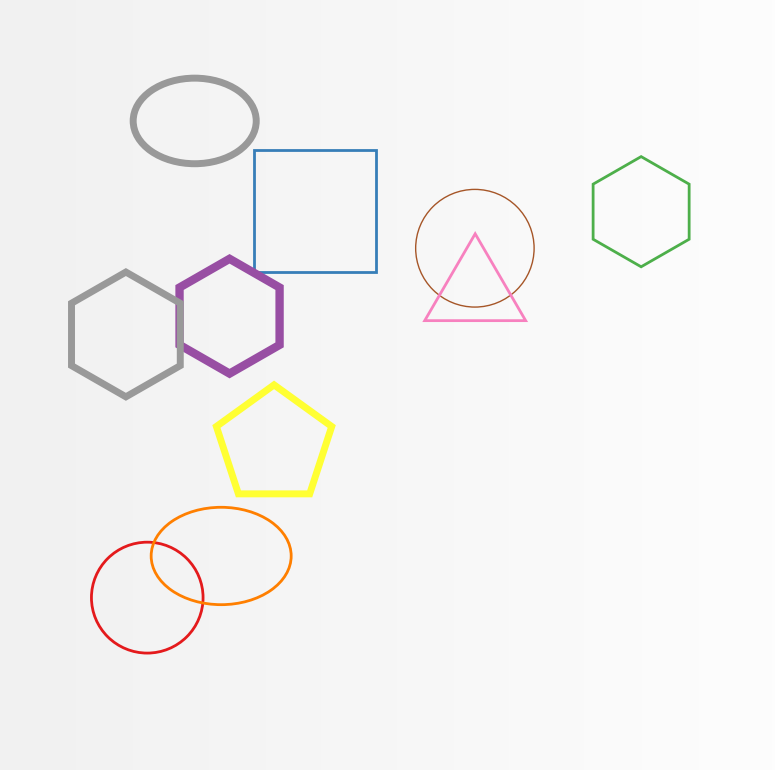[{"shape": "circle", "thickness": 1, "radius": 0.36, "center": [0.19, 0.224]}, {"shape": "square", "thickness": 1, "radius": 0.4, "center": [0.406, 0.726]}, {"shape": "hexagon", "thickness": 1, "radius": 0.36, "center": [0.827, 0.725]}, {"shape": "hexagon", "thickness": 3, "radius": 0.37, "center": [0.296, 0.589]}, {"shape": "oval", "thickness": 1, "radius": 0.45, "center": [0.285, 0.278]}, {"shape": "pentagon", "thickness": 2.5, "radius": 0.39, "center": [0.354, 0.422]}, {"shape": "circle", "thickness": 0.5, "radius": 0.38, "center": [0.613, 0.678]}, {"shape": "triangle", "thickness": 1, "radius": 0.38, "center": [0.613, 0.621]}, {"shape": "hexagon", "thickness": 2.5, "radius": 0.41, "center": [0.162, 0.566]}, {"shape": "oval", "thickness": 2.5, "radius": 0.4, "center": [0.251, 0.843]}]